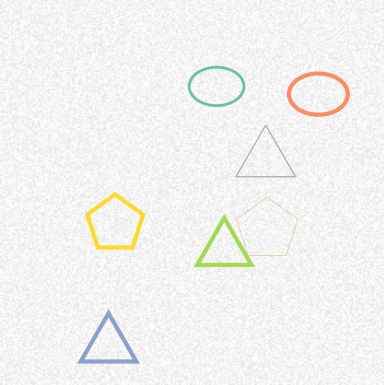[{"shape": "oval", "thickness": 2, "radius": 0.36, "center": [0.563, 0.775]}, {"shape": "oval", "thickness": 3, "radius": 0.38, "center": [0.827, 0.755]}, {"shape": "triangle", "thickness": 3, "radius": 0.42, "center": [0.282, 0.103]}, {"shape": "triangle", "thickness": 3, "radius": 0.41, "center": [0.583, 0.353]}, {"shape": "pentagon", "thickness": 3, "radius": 0.38, "center": [0.299, 0.419]}, {"shape": "pentagon", "thickness": 0.5, "radius": 0.42, "center": [0.694, 0.404]}, {"shape": "triangle", "thickness": 1, "radius": 0.45, "center": [0.69, 0.586]}]